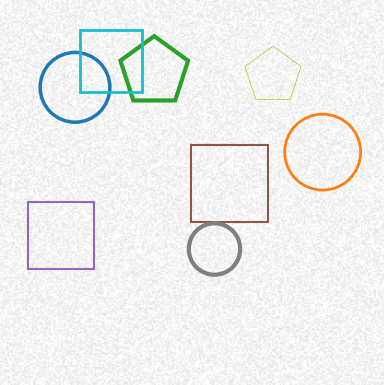[{"shape": "circle", "thickness": 2.5, "radius": 0.45, "center": [0.195, 0.773]}, {"shape": "circle", "thickness": 2, "radius": 0.49, "center": [0.838, 0.605]}, {"shape": "pentagon", "thickness": 3, "radius": 0.46, "center": [0.401, 0.814]}, {"shape": "square", "thickness": 1.5, "radius": 0.43, "center": [0.158, 0.388]}, {"shape": "square", "thickness": 1.5, "radius": 0.5, "center": [0.597, 0.523]}, {"shape": "circle", "thickness": 3, "radius": 0.33, "center": [0.557, 0.353]}, {"shape": "pentagon", "thickness": 0.5, "radius": 0.38, "center": [0.709, 0.804]}, {"shape": "square", "thickness": 2, "radius": 0.4, "center": [0.288, 0.842]}]